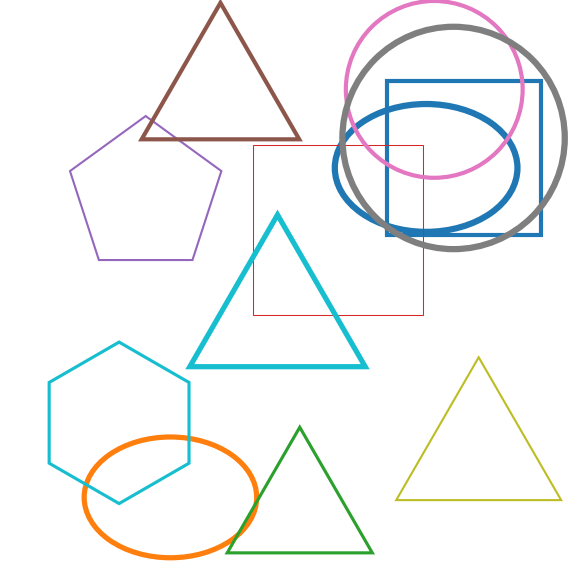[{"shape": "square", "thickness": 2, "radius": 0.67, "center": [0.804, 0.725]}, {"shape": "oval", "thickness": 3, "radius": 0.79, "center": [0.738, 0.708]}, {"shape": "oval", "thickness": 2.5, "radius": 0.75, "center": [0.295, 0.138]}, {"shape": "triangle", "thickness": 1.5, "radius": 0.72, "center": [0.519, 0.114]}, {"shape": "square", "thickness": 0.5, "radius": 0.74, "center": [0.585, 0.601]}, {"shape": "pentagon", "thickness": 1, "radius": 0.69, "center": [0.252, 0.66]}, {"shape": "triangle", "thickness": 2, "radius": 0.79, "center": [0.382, 0.837]}, {"shape": "circle", "thickness": 2, "radius": 0.77, "center": [0.752, 0.844]}, {"shape": "circle", "thickness": 3, "radius": 0.96, "center": [0.785, 0.76]}, {"shape": "triangle", "thickness": 1, "radius": 0.82, "center": [0.829, 0.216]}, {"shape": "triangle", "thickness": 2.5, "radius": 0.88, "center": [0.481, 0.452]}, {"shape": "hexagon", "thickness": 1.5, "radius": 0.7, "center": [0.206, 0.267]}]